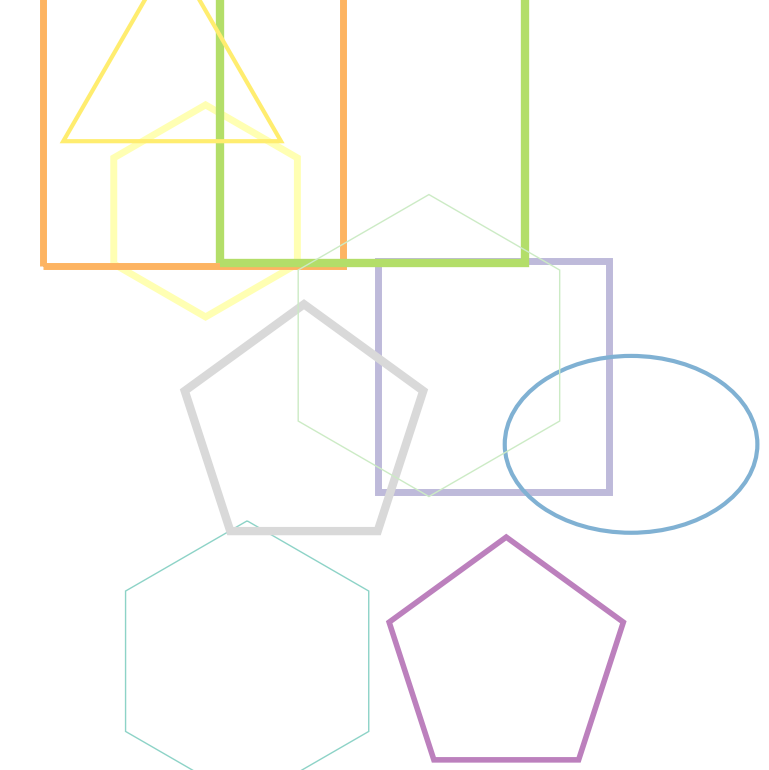[{"shape": "hexagon", "thickness": 0.5, "radius": 0.91, "center": [0.321, 0.141]}, {"shape": "hexagon", "thickness": 2.5, "radius": 0.69, "center": [0.267, 0.726]}, {"shape": "square", "thickness": 2.5, "radius": 0.75, "center": [0.641, 0.511]}, {"shape": "oval", "thickness": 1.5, "radius": 0.82, "center": [0.82, 0.423]}, {"shape": "square", "thickness": 2.5, "radius": 0.98, "center": [0.251, 0.85]}, {"shape": "square", "thickness": 3, "radius": 0.99, "center": [0.484, 0.857]}, {"shape": "pentagon", "thickness": 3, "radius": 0.81, "center": [0.395, 0.442]}, {"shape": "pentagon", "thickness": 2, "radius": 0.8, "center": [0.657, 0.143]}, {"shape": "hexagon", "thickness": 0.5, "radius": 0.98, "center": [0.557, 0.551]}, {"shape": "triangle", "thickness": 1.5, "radius": 0.82, "center": [0.224, 0.898]}]